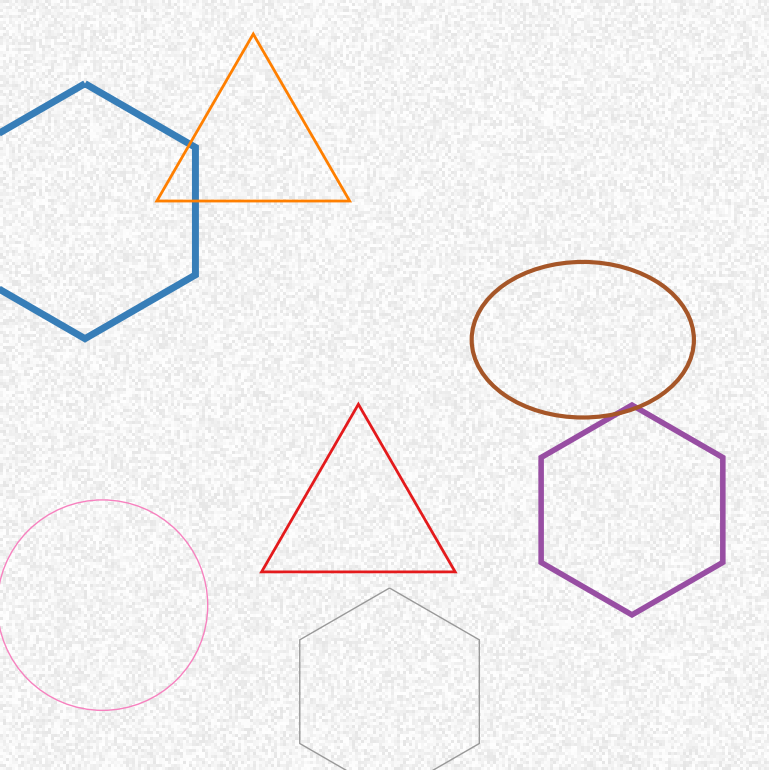[{"shape": "triangle", "thickness": 1, "radius": 0.73, "center": [0.465, 0.33]}, {"shape": "hexagon", "thickness": 2.5, "radius": 0.83, "center": [0.11, 0.726]}, {"shape": "hexagon", "thickness": 2, "radius": 0.68, "center": [0.821, 0.338]}, {"shape": "triangle", "thickness": 1, "radius": 0.72, "center": [0.329, 0.811]}, {"shape": "oval", "thickness": 1.5, "radius": 0.72, "center": [0.757, 0.559]}, {"shape": "circle", "thickness": 0.5, "radius": 0.68, "center": [0.133, 0.214]}, {"shape": "hexagon", "thickness": 0.5, "radius": 0.67, "center": [0.506, 0.102]}]